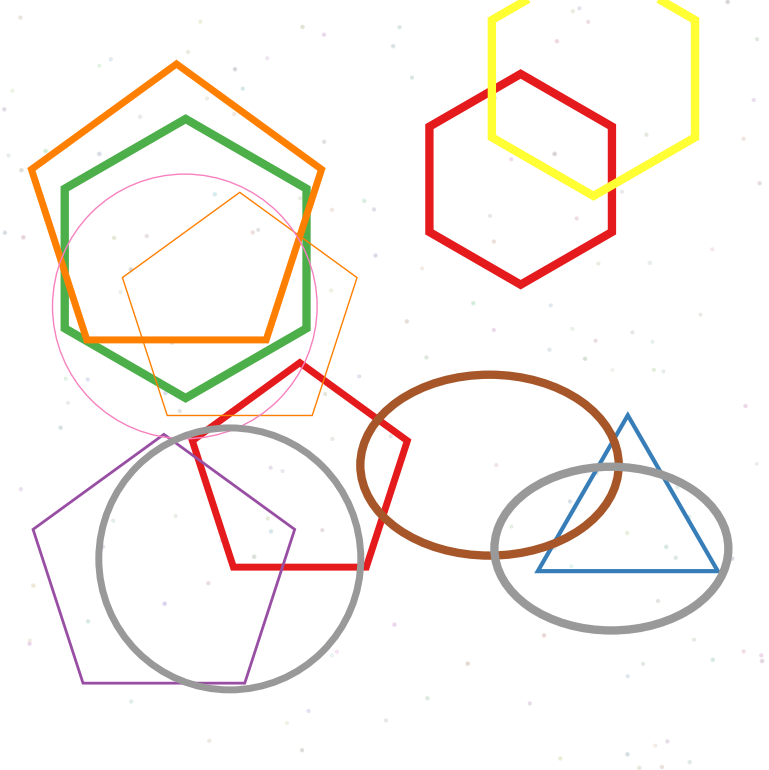[{"shape": "pentagon", "thickness": 2.5, "radius": 0.73, "center": [0.389, 0.382]}, {"shape": "hexagon", "thickness": 3, "radius": 0.68, "center": [0.676, 0.767]}, {"shape": "triangle", "thickness": 1.5, "radius": 0.67, "center": [0.815, 0.326]}, {"shape": "hexagon", "thickness": 3, "radius": 0.91, "center": [0.241, 0.664]}, {"shape": "pentagon", "thickness": 1, "radius": 0.89, "center": [0.213, 0.257]}, {"shape": "pentagon", "thickness": 0.5, "radius": 0.8, "center": [0.311, 0.59]}, {"shape": "pentagon", "thickness": 2.5, "radius": 0.99, "center": [0.229, 0.719]}, {"shape": "hexagon", "thickness": 3, "radius": 0.76, "center": [0.771, 0.898]}, {"shape": "oval", "thickness": 3, "radius": 0.84, "center": [0.636, 0.396]}, {"shape": "circle", "thickness": 0.5, "radius": 0.86, "center": [0.24, 0.602]}, {"shape": "oval", "thickness": 3, "radius": 0.76, "center": [0.794, 0.288]}, {"shape": "circle", "thickness": 2.5, "radius": 0.85, "center": [0.298, 0.274]}]